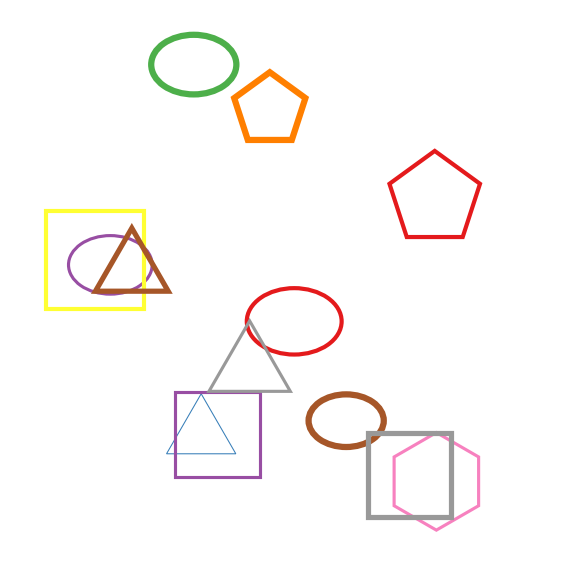[{"shape": "oval", "thickness": 2, "radius": 0.41, "center": [0.509, 0.443]}, {"shape": "pentagon", "thickness": 2, "radius": 0.41, "center": [0.753, 0.655]}, {"shape": "triangle", "thickness": 0.5, "radius": 0.35, "center": [0.348, 0.248]}, {"shape": "oval", "thickness": 3, "radius": 0.37, "center": [0.336, 0.887]}, {"shape": "square", "thickness": 1.5, "radius": 0.37, "center": [0.377, 0.246]}, {"shape": "oval", "thickness": 1.5, "radius": 0.36, "center": [0.191, 0.54]}, {"shape": "pentagon", "thickness": 3, "radius": 0.32, "center": [0.467, 0.809]}, {"shape": "square", "thickness": 2, "radius": 0.43, "center": [0.165, 0.549]}, {"shape": "oval", "thickness": 3, "radius": 0.33, "center": [0.599, 0.271]}, {"shape": "triangle", "thickness": 2.5, "radius": 0.36, "center": [0.228, 0.531]}, {"shape": "hexagon", "thickness": 1.5, "radius": 0.42, "center": [0.756, 0.166]}, {"shape": "square", "thickness": 2.5, "radius": 0.36, "center": [0.709, 0.176]}, {"shape": "triangle", "thickness": 1.5, "radius": 0.41, "center": [0.432, 0.362]}]